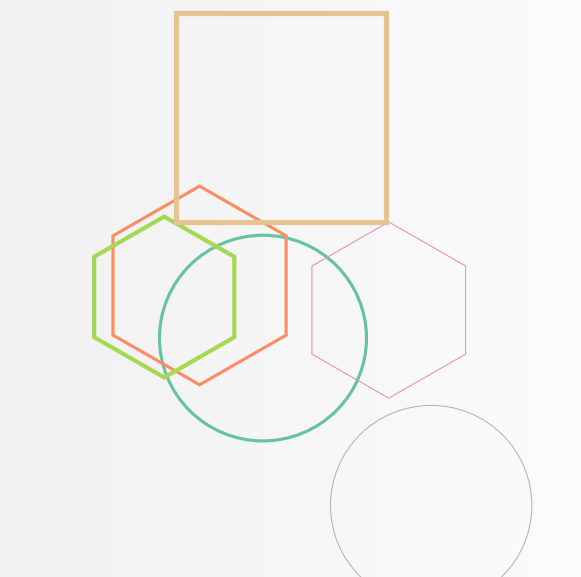[{"shape": "circle", "thickness": 1.5, "radius": 0.89, "center": [0.452, 0.414]}, {"shape": "hexagon", "thickness": 1.5, "radius": 0.86, "center": [0.343, 0.505]}, {"shape": "hexagon", "thickness": 0.5, "radius": 0.76, "center": [0.669, 0.462]}, {"shape": "hexagon", "thickness": 2, "radius": 0.7, "center": [0.283, 0.485]}, {"shape": "square", "thickness": 2.5, "radius": 0.9, "center": [0.484, 0.796]}, {"shape": "circle", "thickness": 0.5, "radius": 0.87, "center": [0.742, 0.124]}]